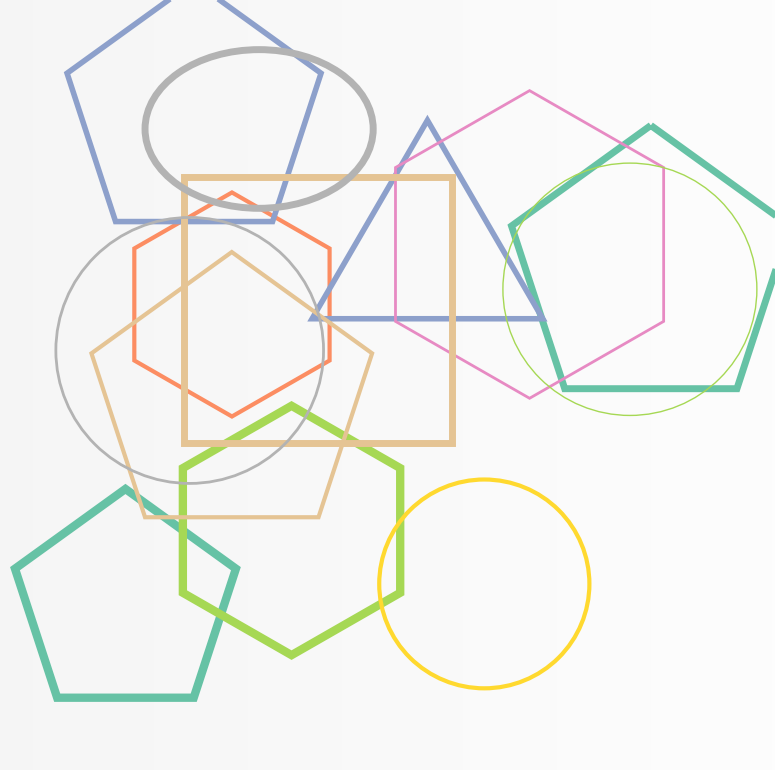[{"shape": "pentagon", "thickness": 3, "radius": 0.75, "center": [0.162, 0.215]}, {"shape": "pentagon", "thickness": 2.5, "radius": 0.95, "center": [0.84, 0.648]}, {"shape": "hexagon", "thickness": 1.5, "radius": 0.73, "center": [0.299, 0.605]}, {"shape": "triangle", "thickness": 2, "radius": 0.86, "center": [0.552, 0.672]}, {"shape": "pentagon", "thickness": 2, "radius": 0.86, "center": [0.25, 0.852]}, {"shape": "hexagon", "thickness": 1, "radius": 1.0, "center": [0.683, 0.683]}, {"shape": "hexagon", "thickness": 3, "radius": 0.81, "center": [0.376, 0.311]}, {"shape": "circle", "thickness": 0.5, "radius": 0.82, "center": [0.813, 0.624]}, {"shape": "circle", "thickness": 1.5, "radius": 0.68, "center": [0.625, 0.242]}, {"shape": "square", "thickness": 2.5, "radius": 0.86, "center": [0.41, 0.597]}, {"shape": "pentagon", "thickness": 1.5, "radius": 0.95, "center": [0.299, 0.482]}, {"shape": "oval", "thickness": 2.5, "radius": 0.74, "center": [0.334, 0.833]}, {"shape": "circle", "thickness": 1, "radius": 0.86, "center": [0.245, 0.545]}]